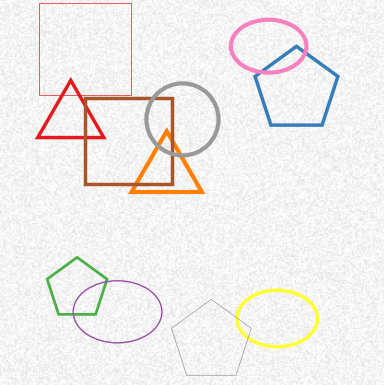[{"shape": "square", "thickness": 0.5, "radius": 0.6, "center": [0.221, 0.872]}, {"shape": "triangle", "thickness": 2.5, "radius": 0.5, "center": [0.184, 0.692]}, {"shape": "pentagon", "thickness": 2.5, "radius": 0.57, "center": [0.77, 0.767]}, {"shape": "pentagon", "thickness": 2, "radius": 0.41, "center": [0.2, 0.25]}, {"shape": "oval", "thickness": 1, "radius": 0.58, "center": [0.305, 0.19]}, {"shape": "triangle", "thickness": 3, "radius": 0.53, "center": [0.433, 0.554]}, {"shape": "oval", "thickness": 2.5, "radius": 0.52, "center": [0.72, 0.173]}, {"shape": "square", "thickness": 2.5, "radius": 0.56, "center": [0.334, 0.633]}, {"shape": "oval", "thickness": 3, "radius": 0.49, "center": [0.698, 0.88]}, {"shape": "circle", "thickness": 3, "radius": 0.47, "center": [0.474, 0.69]}, {"shape": "pentagon", "thickness": 0.5, "radius": 0.55, "center": [0.549, 0.113]}]